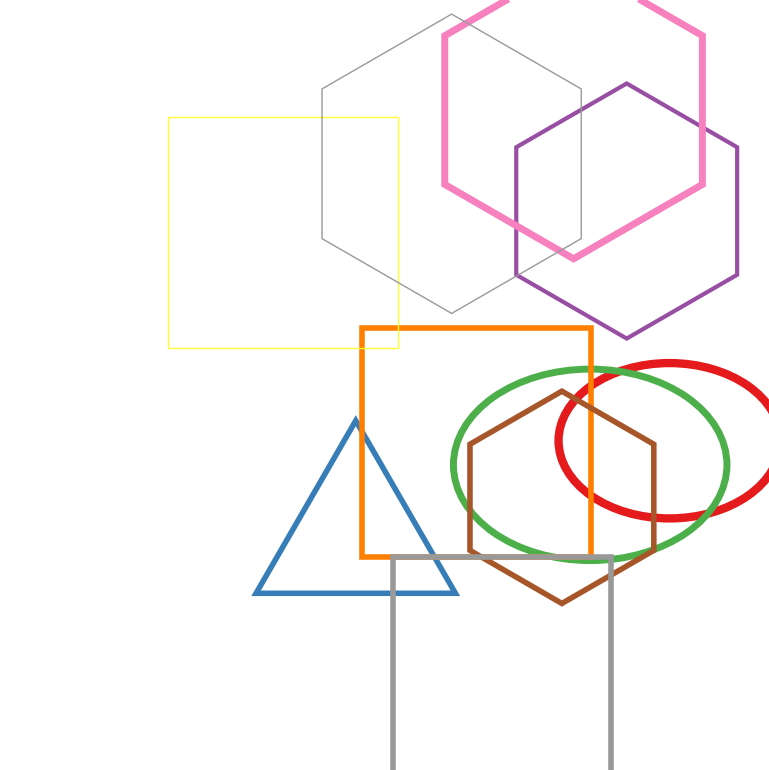[{"shape": "oval", "thickness": 3, "radius": 0.72, "center": [0.87, 0.428]}, {"shape": "triangle", "thickness": 2, "radius": 0.75, "center": [0.462, 0.304]}, {"shape": "oval", "thickness": 2.5, "radius": 0.89, "center": [0.766, 0.396]}, {"shape": "hexagon", "thickness": 1.5, "radius": 0.83, "center": [0.814, 0.726]}, {"shape": "square", "thickness": 2, "radius": 0.74, "center": [0.619, 0.426]}, {"shape": "square", "thickness": 0.5, "radius": 0.75, "center": [0.368, 0.698]}, {"shape": "hexagon", "thickness": 2, "radius": 0.69, "center": [0.73, 0.354]}, {"shape": "hexagon", "thickness": 2.5, "radius": 0.97, "center": [0.745, 0.857]}, {"shape": "hexagon", "thickness": 0.5, "radius": 0.97, "center": [0.587, 0.787]}, {"shape": "square", "thickness": 2, "radius": 0.71, "center": [0.652, 0.136]}]